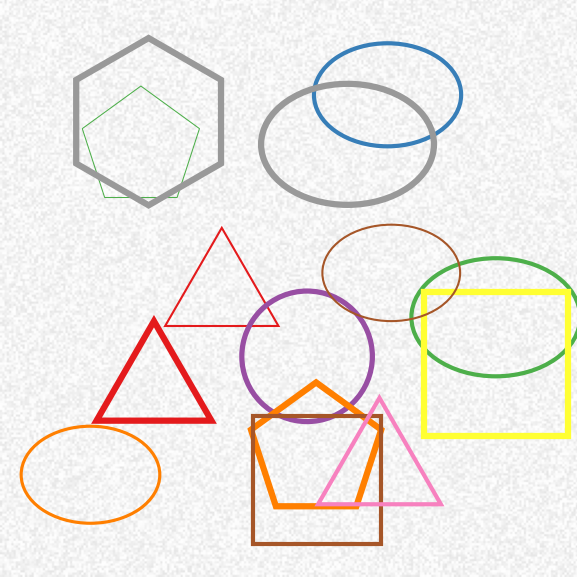[{"shape": "triangle", "thickness": 1, "radius": 0.57, "center": [0.384, 0.491]}, {"shape": "triangle", "thickness": 3, "radius": 0.57, "center": [0.267, 0.328]}, {"shape": "oval", "thickness": 2, "radius": 0.64, "center": [0.671, 0.835]}, {"shape": "oval", "thickness": 2, "radius": 0.73, "center": [0.858, 0.45]}, {"shape": "pentagon", "thickness": 0.5, "radius": 0.53, "center": [0.244, 0.743]}, {"shape": "circle", "thickness": 2.5, "radius": 0.57, "center": [0.532, 0.382]}, {"shape": "pentagon", "thickness": 3, "radius": 0.59, "center": [0.547, 0.218]}, {"shape": "oval", "thickness": 1.5, "radius": 0.6, "center": [0.157, 0.177]}, {"shape": "square", "thickness": 3, "radius": 0.62, "center": [0.859, 0.369]}, {"shape": "square", "thickness": 2, "radius": 0.55, "center": [0.549, 0.168]}, {"shape": "oval", "thickness": 1, "radius": 0.6, "center": [0.677, 0.527]}, {"shape": "triangle", "thickness": 2, "radius": 0.61, "center": [0.657, 0.187]}, {"shape": "oval", "thickness": 3, "radius": 0.75, "center": [0.602, 0.749]}, {"shape": "hexagon", "thickness": 3, "radius": 0.72, "center": [0.257, 0.788]}]